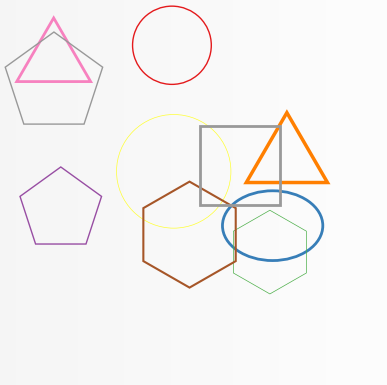[{"shape": "circle", "thickness": 1, "radius": 0.51, "center": [0.444, 0.882]}, {"shape": "oval", "thickness": 2, "radius": 0.65, "center": [0.704, 0.414]}, {"shape": "hexagon", "thickness": 0.5, "radius": 0.54, "center": [0.696, 0.345]}, {"shape": "pentagon", "thickness": 1, "radius": 0.55, "center": [0.157, 0.456]}, {"shape": "triangle", "thickness": 2.5, "radius": 0.6, "center": [0.74, 0.586]}, {"shape": "circle", "thickness": 0.5, "radius": 0.74, "center": [0.448, 0.555]}, {"shape": "hexagon", "thickness": 1.5, "radius": 0.69, "center": [0.489, 0.391]}, {"shape": "triangle", "thickness": 2, "radius": 0.55, "center": [0.139, 0.843]}, {"shape": "square", "thickness": 2, "radius": 0.51, "center": [0.619, 0.569]}, {"shape": "pentagon", "thickness": 1, "radius": 0.66, "center": [0.139, 0.785]}]